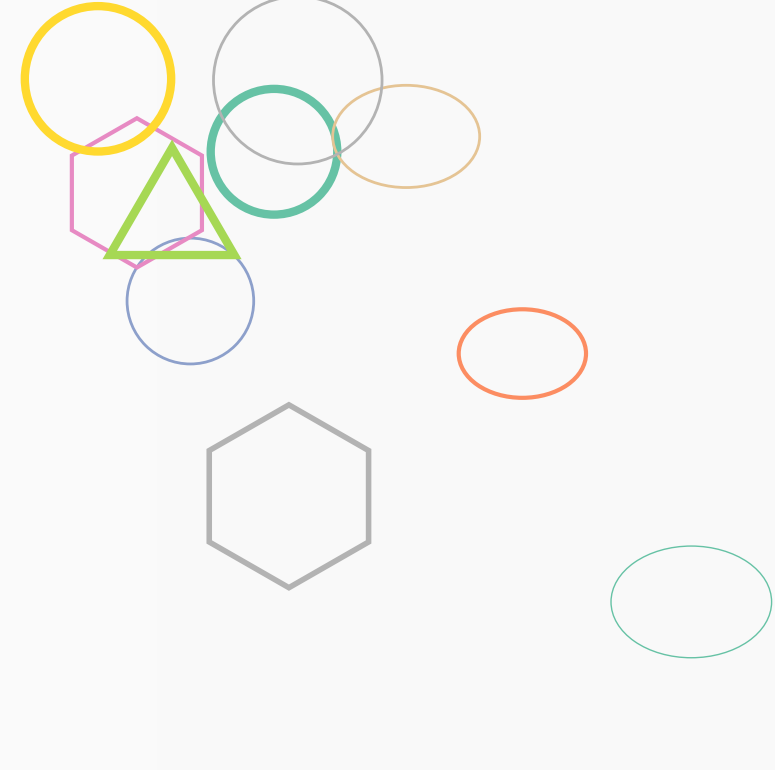[{"shape": "circle", "thickness": 3, "radius": 0.41, "center": [0.354, 0.803]}, {"shape": "oval", "thickness": 0.5, "radius": 0.52, "center": [0.892, 0.218]}, {"shape": "oval", "thickness": 1.5, "radius": 0.41, "center": [0.674, 0.541]}, {"shape": "circle", "thickness": 1, "radius": 0.41, "center": [0.246, 0.609]}, {"shape": "hexagon", "thickness": 1.5, "radius": 0.48, "center": [0.177, 0.75]}, {"shape": "triangle", "thickness": 3, "radius": 0.46, "center": [0.222, 0.715]}, {"shape": "circle", "thickness": 3, "radius": 0.47, "center": [0.126, 0.898]}, {"shape": "oval", "thickness": 1, "radius": 0.47, "center": [0.524, 0.823]}, {"shape": "hexagon", "thickness": 2, "radius": 0.59, "center": [0.373, 0.355]}, {"shape": "circle", "thickness": 1, "radius": 0.54, "center": [0.384, 0.896]}]